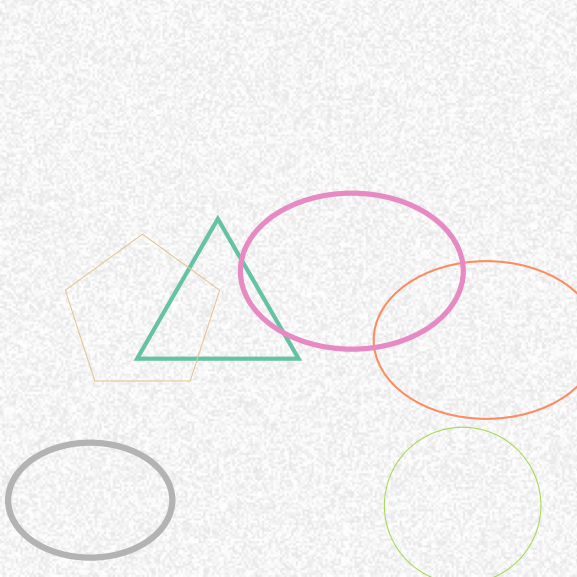[{"shape": "triangle", "thickness": 2, "radius": 0.81, "center": [0.377, 0.459]}, {"shape": "oval", "thickness": 1, "radius": 0.98, "center": [0.842, 0.41]}, {"shape": "oval", "thickness": 2.5, "radius": 0.96, "center": [0.609, 0.53]}, {"shape": "circle", "thickness": 0.5, "radius": 0.68, "center": [0.801, 0.124]}, {"shape": "pentagon", "thickness": 0.5, "radius": 0.7, "center": [0.247, 0.453]}, {"shape": "oval", "thickness": 3, "radius": 0.71, "center": [0.156, 0.133]}]